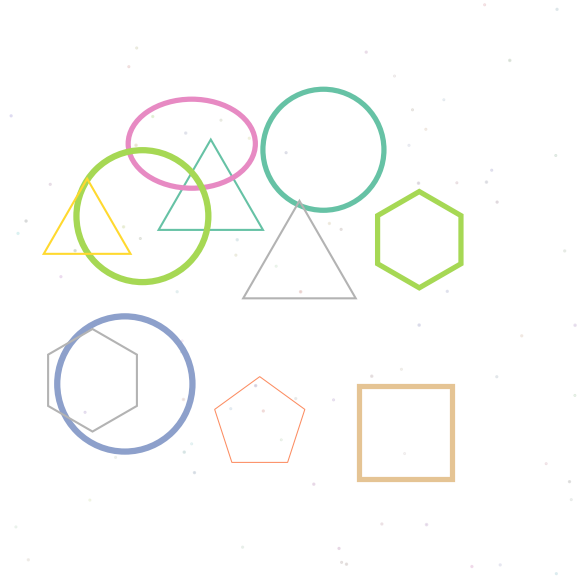[{"shape": "circle", "thickness": 2.5, "radius": 0.52, "center": [0.56, 0.74]}, {"shape": "triangle", "thickness": 1, "radius": 0.52, "center": [0.365, 0.653]}, {"shape": "pentagon", "thickness": 0.5, "radius": 0.41, "center": [0.45, 0.265]}, {"shape": "circle", "thickness": 3, "radius": 0.59, "center": [0.216, 0.334]}, {"shape": "oval", "thickness": 2.5, "radius": 0.55, "center": [0.332, 0.75]}, {"shape": "hexagon", "thickness": 2.5, "radius": 0.42, "center": [0.726, 0.584]}, {"shape": "circle", "thickness": 3, "radius": 0.57, "center": [0.247, 0.625]}, {"shape": "triangle", "thickness": 1, "radius": 0.43, "center": [0.151, 0.603]}, {"shape": "square", "thickness": 2.5, "radius": 0.4, "center": [0.702, 0.249]}, {"shape": "hexagon", "thickness": 1, "radius": 0.44, "center": [0.16, 0.341]}, {"shape": "triangle", "thickness": 1, "radius": 0.56, "center": [0.519, 0.539]}]